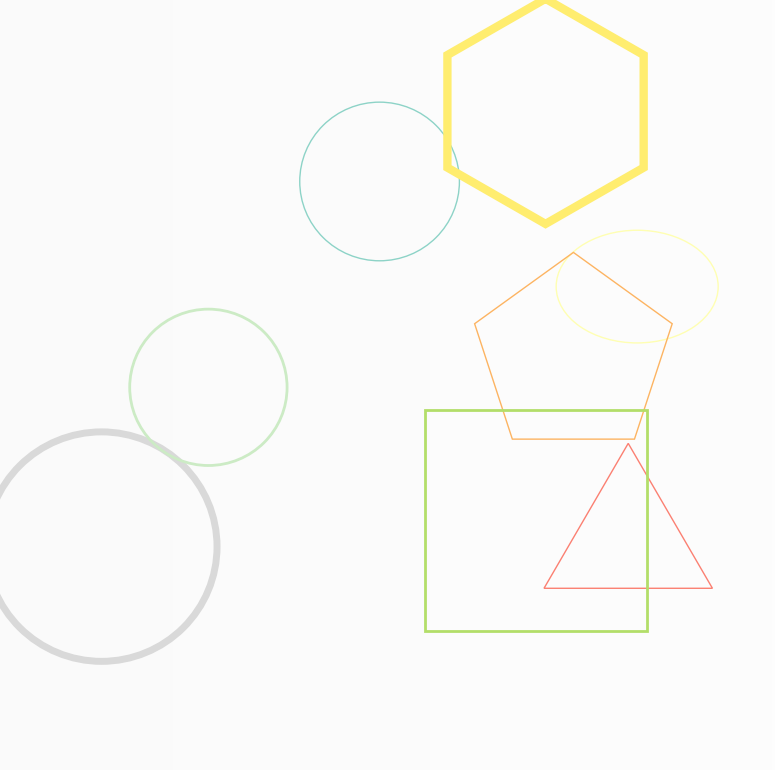[{"shape": "circle", "thickness": 0.5, "radius": 0.52, "center": [0.49, 0.764]}, {"shape": "oval", "thickness": 0.5, "radius": 0.52, "center": [0.822, 0.628]}, {"shape": "triangle", "thickness": 0.5, "radius": 0.63, "center": [0.811, 0.299]}, {"shape": "pentagon", "thickness": 0.5, "radius": 0.67, "center": [0.74, 0.538]}, {"shape": "square", "thickness": 1, "radius": 0.72, "center": [0.692, 0.324]}, {"shape": "circle", "thickness": 2.5, "radius": 0.75, "center": [0.131, 0.29]}, {"shape": "circle", "thickness": 1, "radius": 0.51, "center": [0.269, 0.497]}, {"shape": "hexagon", "thickness": 3, "radius": 0.73, "center": [0.704, 0.855]}]